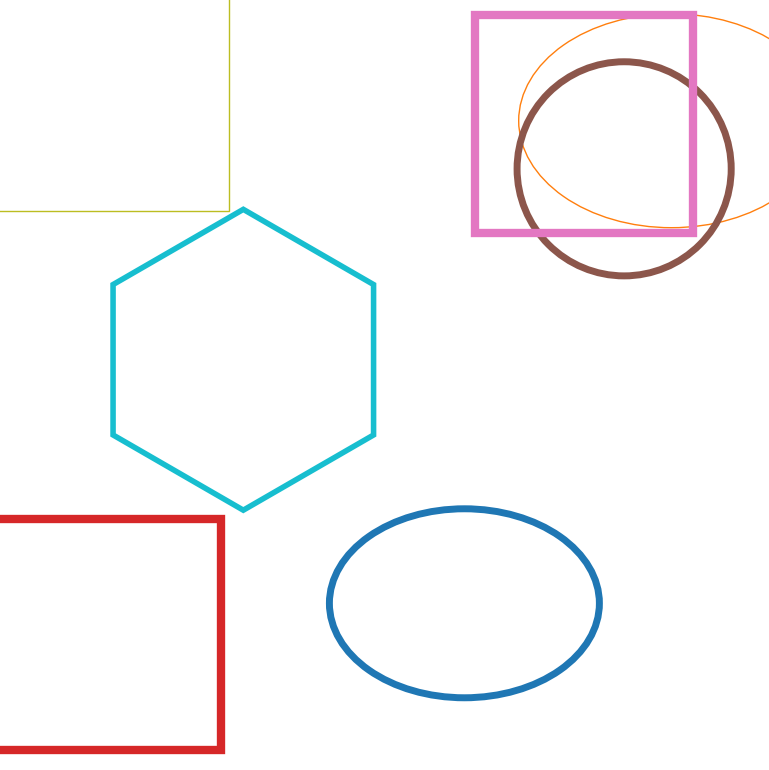[{"shape": "oval", "thickness": 2.5, "radius": 0.88, "center": [0.603, 0.217]}, {"shape": "oval", "thickness": 0.5, "radius": 0.99, "center": [0.872, 0.843]}, {"shape": "square", "thickness": 3, "radius": 0.75, "center": [0.136, 0.176]}, {"shape": "circle", "thickness": 2.5, "radius": 0.7, "center": [0.811, 0.781]}, {"shape": "square", "thickness": 3, "radius": 0.71, "center": [0.758, 0.839]}, {"shape": "square", "thickness": 0.5, "radius": 0.87, "center": [0.123, 0.9]}, {"shape": "hexagon", "thickness": 2, "radius": 0.98, "center": [0.316, 0.533]}]